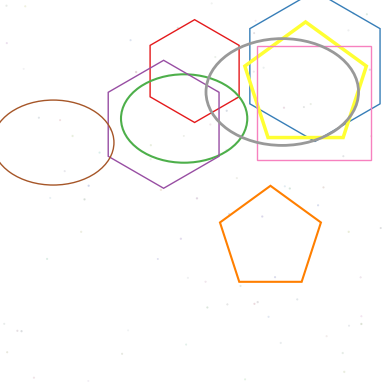[{"shape": "hexagon", "thickness": 1, "radius": 0.67, "center": [0.505, 0.815]}, {"shape": "hexagon", "thickness": 1, "radius": 0.98, "center": [0.818, 0.828]}, {"shape": "oval", "thickness": 1.5, "radius": 0.82, "center": [0.478, 0.692]}, {"shape": "hexagon", "thickness": 1, "radius": 0.83, "center": [0.425, 0.677]}, {"shape": "pentagon", "thickness": 1.5, "radius": 0.69, "center": [0.702, 0.38]}, {"shape": "pentagon", "thickness": 2.5, "radius": 0.83, "center": [0.794, 0.777]}, {"shape": "oval", "thickness": 1, "radius": 0.79, "center": [0.138, 0.63]}, {"shape": "square", "thickness": 1, "radius": 0.74, "center": [0.815, 0.734]}, {"shape": "oval", "thickness": 2, "radius": 0.99, "center": [0.733, 0.761]}]